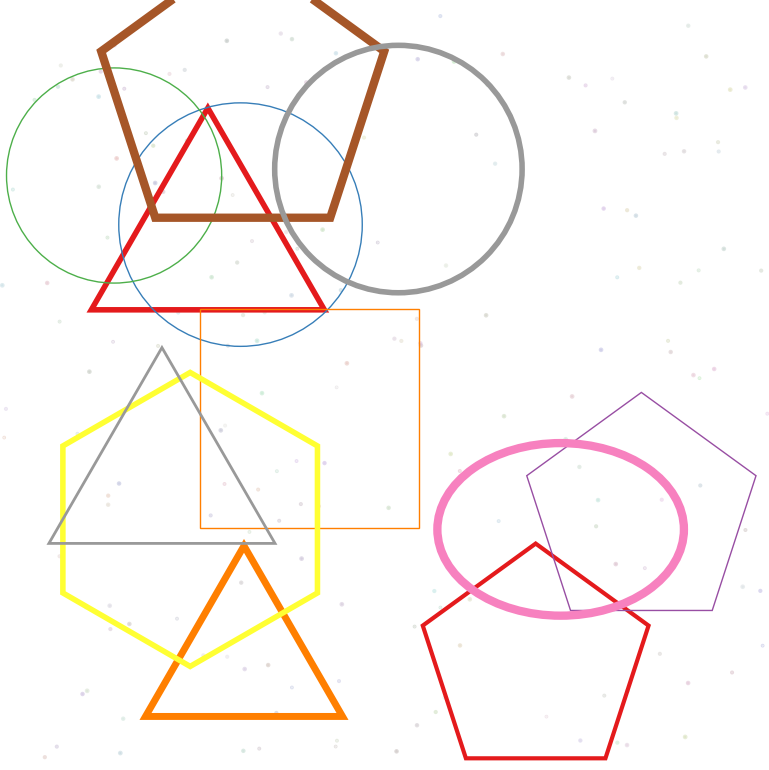[{"shape": "triangle", "thickness": 2, "radius": 0.87, "center": [0.27, 0.685]}, {"shape": "pentagon", "thickness": 1.5, "radius": 0.77, "center": [0.696, 0.14]}, {"shape": "circle", "thickness": 0.5, "radius": 0.79, "center": [0.312, 0.708]}, {"shape": "circle", "thickness": 0.5, "radius": 0.7, "center": [0.148, 0.772]}, {"shape": "pentagon", "thickness": 0.5, "radius": 0.78, "center": [0.833, 0.334]}, {"shape": "square", "thickness": 0.5, "radius": 0.71, "center": [0.402, 0.456]}, {"shape": "triangle", "thickness": 2.5, "radius": 0.74, "center": [0.317, 0.143]}, {"shape": "hexagon", "thickness": 2, "radius": 0.95, "center": [0.247, 0.325]}, {"shape": "pentagon", "thickness": 3, "radius": 0.97, "center": [0.315, 0.874]}, {"shape": "oval", "thickness": 3, "radius": 0.8, "center": [0.728, 0.312]}, {"shape": "triangle", "thickness": 1, "radius": 0.85, "center": [0.21, 0.379]}, {"shape": "circle", "thickness": 2, "radius": 0.8, "center": [0.517, 0.78]}]